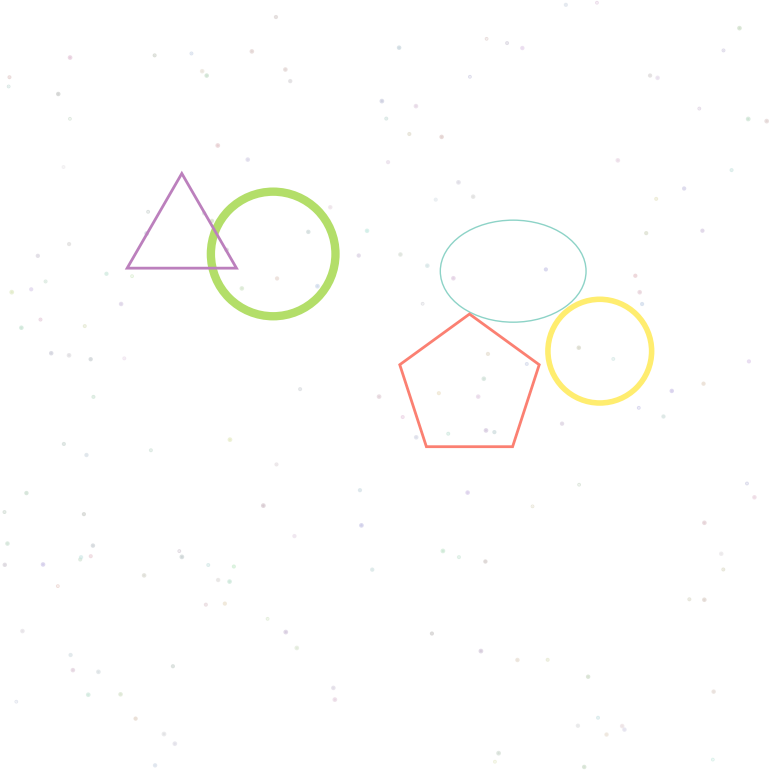[{"shape": "oval", "thickness": 0.5, "radius": 0.47, "center": [0.666, 0.648]}, {"shape": "pentagon", "thickness": 1, "radius": 0.48, "center": [0.61, 0.497]}, {"shape": "circle", "thickness": 3, "radius": 0.4, "center": [0.355, 0.67]}, {"shape": "triangle", "thickness": 1, "radius": 0.41, "center": [0.236, 0.693]}, {"shape": "circle", "thickness": 2, "radius": 0.34, "center": [0.779, 0.544]}]